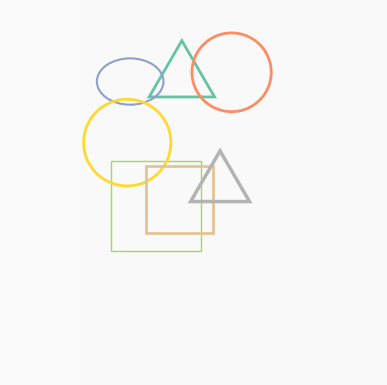[{"shape": "triangle", "thickness": 2, "radius": 0.49, "center": [0.469, 0.797]}, {"shape": "circle", "thickness": 2, "radius": 0.51, "center": [0.598, 0.812]}, {"shape": "oval", "thickness": 1.5, "radius": 0.43, "center": [0.336, 0.788]}, {"shape": "square", "thickness": 1, "radius": 0.58, "center": [0.403, 0.465]}, {"shape": "circle", "thickness": 2, "radius": 0.56, "center": [0.328, 0.63]}, {"shape": "square", "thickness": 2, "radius": 0.43, "center": [0.463, 0.481]}, {"shape": "triangle", "thickness": 2.5, "radius": 0.44, "center": [0.568, 0.52]}]